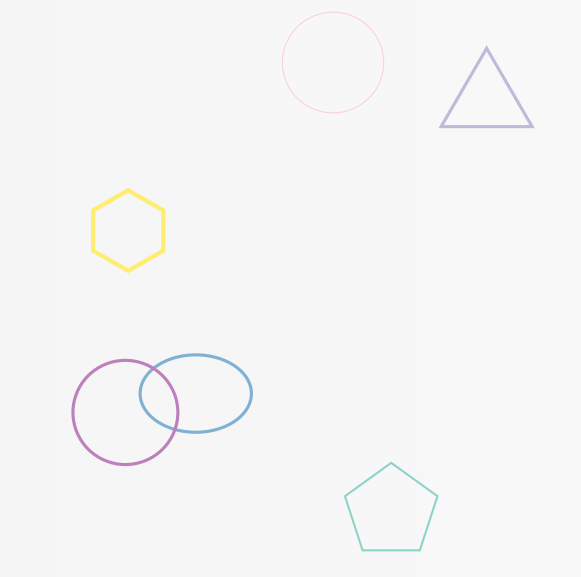[{"shape": "pentagon", "thickness": 1, "radius": 0.42, "center": [0.673, 0.114]}, {"shape": "triangle", "thickness": 1.5, "radius": 0.45, "center": [0.837, 0.825]}, {"shape": "oval", "thickness": 1.5, "radius": 0.48, "center": [0.337, 0.318]}, {"shape": "circle", "thickness": 0.5, "radius": 0.44, "center": [0.573, 0.891]}, {"shape": "circle", "thickness": 1.5, "radius": 0.45, "center": [0.216, 0.285]}, {"shape": "hexagon", "thickness": 2, "radius": 0.35, "center": [0.221, 0.6]}]